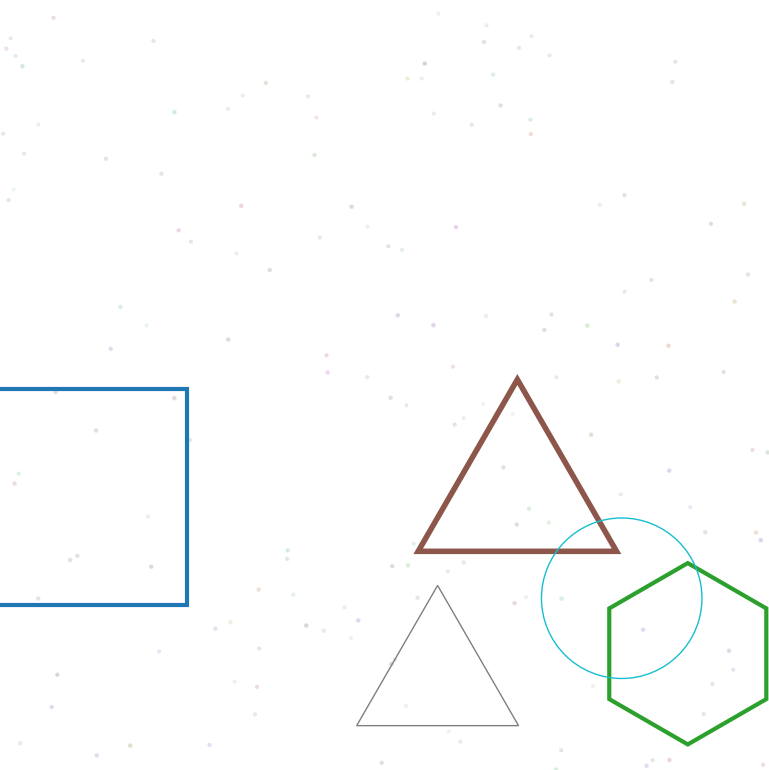[{"shape": "square", "thickness": 1.5, "radius": 0.7, "center": [0.103, 0.354]}, {"shape": "hexagon", "thickness": 1.5, "radius": 0.59, "center": [0.893, 0.151]}, {"shape": "triangle", "thickness": 2, "radius": 0.74, "center": [0.672, 0.358]}, {"shape": "triangle", "thickness": 0.5, "radius": 0.61, "center": [0.568, 0.118]}, {"shape": "circle", "thickness": 0.5, "radius": 0.52, "center": [0.807, 0.223]}]